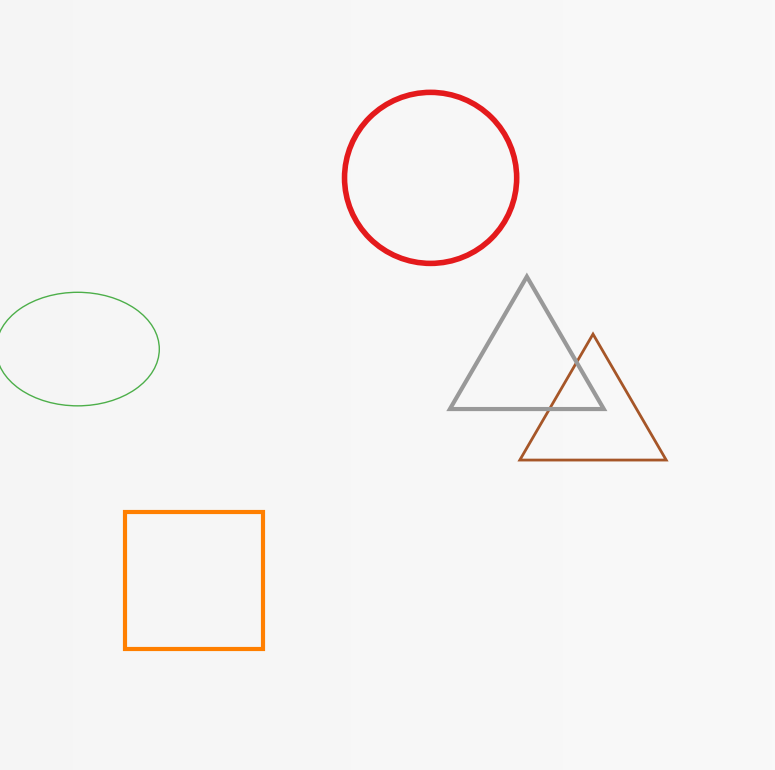[{"shape": "circle", "thickness": 2, "radius": 0.56, "center": [0.556, 0.769]}, {"shape": "oval", "thickness": 0.5, "radius": 0.53, "center": [0.1, 0.547]}, {"shape": "square", "thickness": 1.5, "radius": 0.44, "center": [0.25, 0.246]}, {"shape": "triangle", "thickness": 1, "radius": 0.55, "center": [0.765, 0.457]}, {"shape": "triangle", "thickness": 1.5, "radius": 0.57, "center": [0.68, 0.526]}]